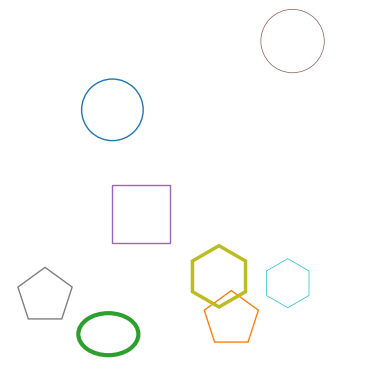[{"shape": "circle", "thickness": 1, "radius": 0.4, "center": [0.292, 0.715]}, {"shape": "pentagon", "thickness": 1, "radius": 0.37, "center": [0.601, 0.171]}, {"shape": "oval", "thickness": 3, "radius": 0.39, "center": [0.281, 0.132]}, {"shape": "square", "thickness": 1, "radius": 0.38, "center": [0.367, 0.443]}, {"shape": "circle", "thickness": 0.5, "radius": 0.41, "center": [0.76, 0.893]}, {"shape": "pentagon", "thickness": 1, "radius": 0.37, "center": [0.117, 0.232]}, {"shape": "hexagon", "thickness": 2.5, "radius": 0.4, "center": [0.569, 0.282]}, {"shape": "hexagon", "thickness": 0.5, "radius": 0.32, "center": [0.747, 0.264]}]